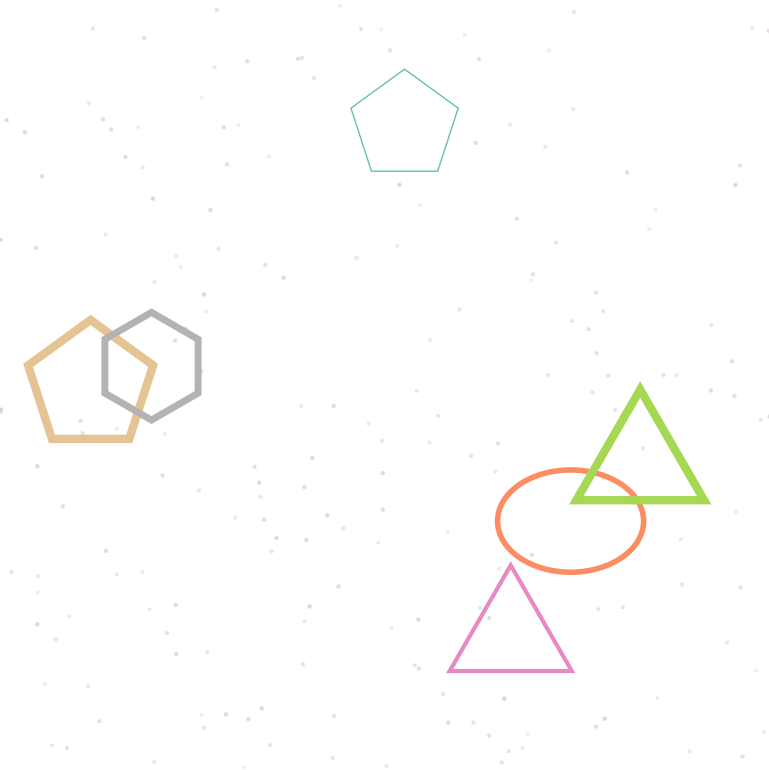[{"shape": "pentagon", "thickness": 0.5, "radius": 0.37, "center": [0.525, 0.837]}, {"shape": "oval", "thickness": 2, "radius": 0.47, "center": [0.741, 0.323]}, {"shape": "triangle", "thickness": 1.5, "radius": 0.46, "center": [0.663, 0.174]}, {"shape": "triangle", "thickness": 3, "radius": 0.48, "center": [0.831, 0.398]}, {"shape": "pentagon", "thickness": 3, "radius": 0.43, "center": [0.118, 0.499]}, {"shape": "hexagon", "thickness": 2.5, "radius": 0.35, "center": [0.197, 0.524]}]